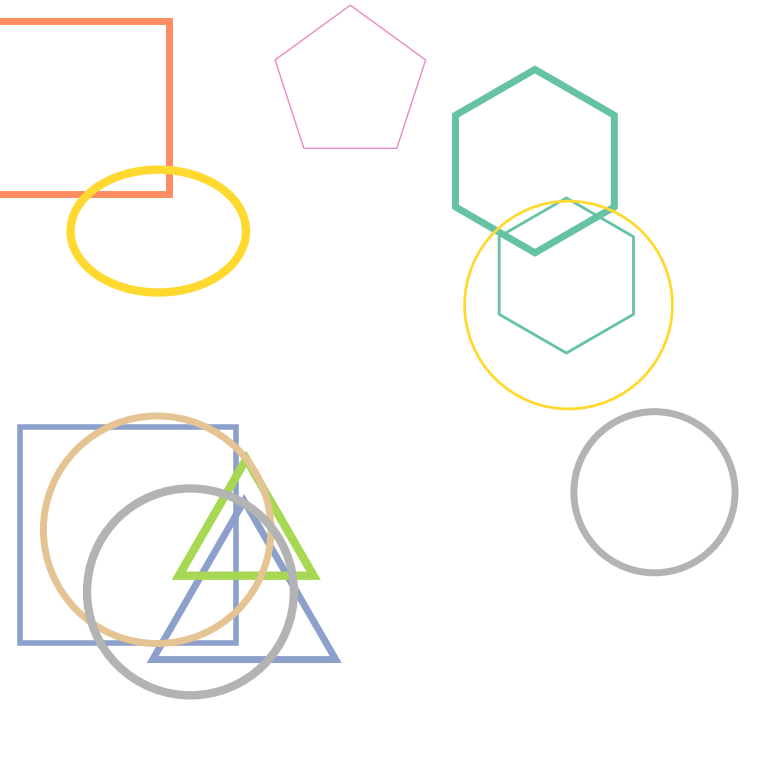[{"shape": "hexagon", "thickness": 2.5, "radius": 0.6, "center": [0.695, 0.791]}, {"shape": "hexagon", "thickness": 1, "radius": 0.5, "center": [0.736, 0.642]}, {"shape": "square", "thickness": 2.5, "radius": 0.56, "center": [0.107, 0.86]}, {"shape": "square", "thickness": 2, "radius": 0.7, "center": [0.166, 0.305]}, {"shape": "triangle", "thickness": 2.5, "radius": 0.69, "center": [0.317, 0.212]}, {"shape": "pentagon", "thickness": 0.5, "radius": 0.51, "center": [0.455, 0.89]}, {"shape": "triangle", "thickness": 3, "radius": 0.51, "center": [0.32, 0.303]}, {"shape": "oval", "thickness": 3, "radius": 0.57, "center": [0.206, 0.7]}, {"shape": "circle", "thickness": 1, "radius": 0.67, "center": [0.738, 0.604]}, {"shape": "circle", "thickness": 2.5, "radius": 0.74, "center": [0.204, 0.312]}, {"shape": "circle", "thickness": 3, "radius": 0.67, "center": [0.247, 0.231]}, {"shape": "circle", "thickness": 2.5, "radius": 0.52, "center": [0.85, 0.361]}]